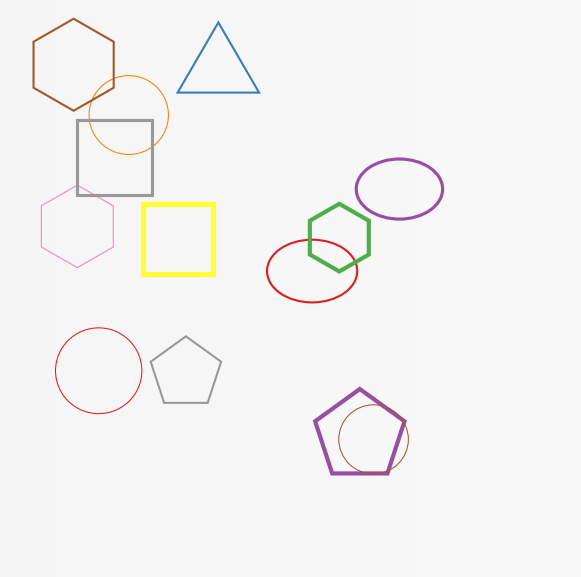[{"shape": "circle", "thickness": 0.5, "radius": 0.37, "center": [0.17, 0.357]}, {"shape": "oval", "thickness": 1, "radius": 0.39, "center": [0.537, 0.53]}, {"shape": "triangle", "thickness": 1, "radius": 0.4, "center": [0.376, 0.879]}, {"shape": "hexagon", "thickness": 2, "radius": 0.29, "center": [0.584, 0.588]}, {"shape": "pentagon", "thickness": 2, "radius": 0.4, "center": [0.619, 0.245]}, {"shape": "oval", "thickness": 1.5, "radius": 0.37, "center": [0.687, 0.672]}, {"shape": "circle", "thickness": 0.5, "radius": 0.34, "center": [0.221, 0.8]}, {"shape": "square", "thickness": 2.5, "radius": 0.3, "center": [0.306, 0.586]}, {"shape": "hexagon", "thickness": 1, "radius": 0.4, "center": [0.127, 0.887]}, {"shape": "circle", "thickness": 0.5, "radius": 0.3, "center": [0.643, 0.238]}, {"shape": "hexagon", "thickness": 0.5, "radius": 0.36, "center": [0.133, 0.607]}, {"shape": "pentagon", "thickness": 1, "radius": 0.32, "center": [0.32, 0.353]}, {"shape": "square", "thickness": 1.5, "radius": 0.32, "center": [0.197, 0.727]}]